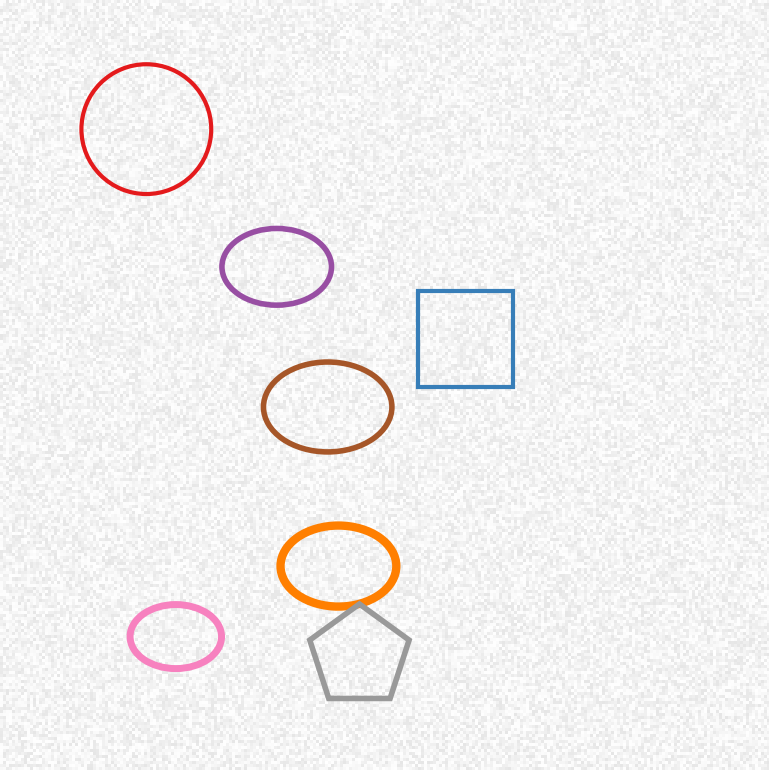[{"shape": "circle", "thickness": 1.5, "radius": 0.42, "center": [0.19, 0.832]}, {"shape": "square", "thickness": 1.5, "radius": 0.31, "center": [0.605, 0.56]}, {"shape": "oval", "thickness": 2, "radius": 0.36, "center": [0.359, 0.653]}, {"shape": "oval", "thickness": 3, "radius": 0.38, "center": [0.439, 0.265]}, {"shape": "oval", "thickness": 2, "radius": 0.42, "center": [0.426, 0.471]}, {"shape": "oval", "thickness": 2.5, "radius": 0.3, "center": [0.228, 0.173]}, {"shape": "pentagon", "thickness": 2, "radius": 0.34, "center": [0.467, 0.148]}]